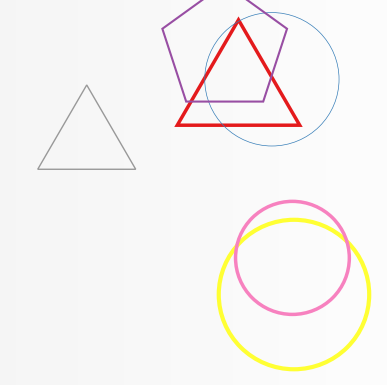[{"shape": "triangle", "thickness": 2.5, "radius": 0.91, "center": [0.615, 0.766]}, {"shape": "circle", "thickness": 0.5, "radius": 0.87, "center": [0.702, 0.794]}, {"shape": "pentagon", "thickness": 1.5, "radius": 0.85, "center": [0.58, 0.873]}, {"shape": "circle", "thickness": 3, "radius": 0.97, "center": [0.759, 0.235]}, {"shape": "circle", "thickness": 2.5, "radius": 0.73, "center": [0.755, 0.33]}, {"shape": "triangle", "thickness": 1, "radius": 0.73, "center": [0.224, 0.633]}]